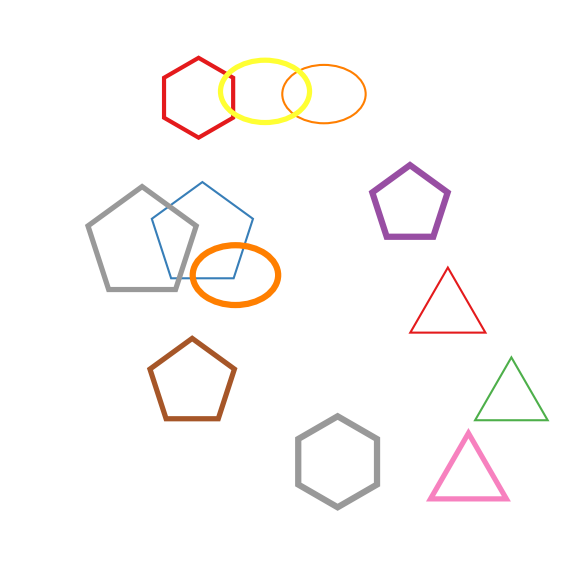[{"shape": "hexagon", "thickness": 2, "radius": 0.35, "center": [0.344, 0.83]}, {"shape": "triangle", "thickness": 1, "radius": 0.38, "center": [0.775, 0.461]}, {"shape": "pentagon", "thickness": 1, "radius": 0.46, "center": [0.35, 0.592]}, {"shape": "triangle", "thickness": 1, "radius": 0.36, "center": [0.886, 0.308]}, {"shape": "pentagon", "thickness": 3, "radius": 0.34, "center": [0.71, 0.645]}, {"shape": "oval", "thickness": 3, "radius": 0.37, "center": [0.408, 0.523]}, {"shape": "oval", "thickness": 1, "radius": 0.36, "center": [0.561, 0.836]}, {"shape": "oval", "thickness": 2.5, "radius": 0.39, "center": [0.459, 0.841]}, {"shape": "pentagon", "thickness": 2.5, "radius": 0.38, "center": [0.333, 0.336]}, {"shape": "triangle", "thickness": 2.5, "radius": 0.38, "center": [0.811, 0.173]}, {"shape": "pentagon", "thickness": 2.5, "radius": 0.49, "center": [0.246, 0.577]}, {"shape": "hexagon", "thickness": 3, "radius": 0.39, "center": [0.585, 0.2]}]